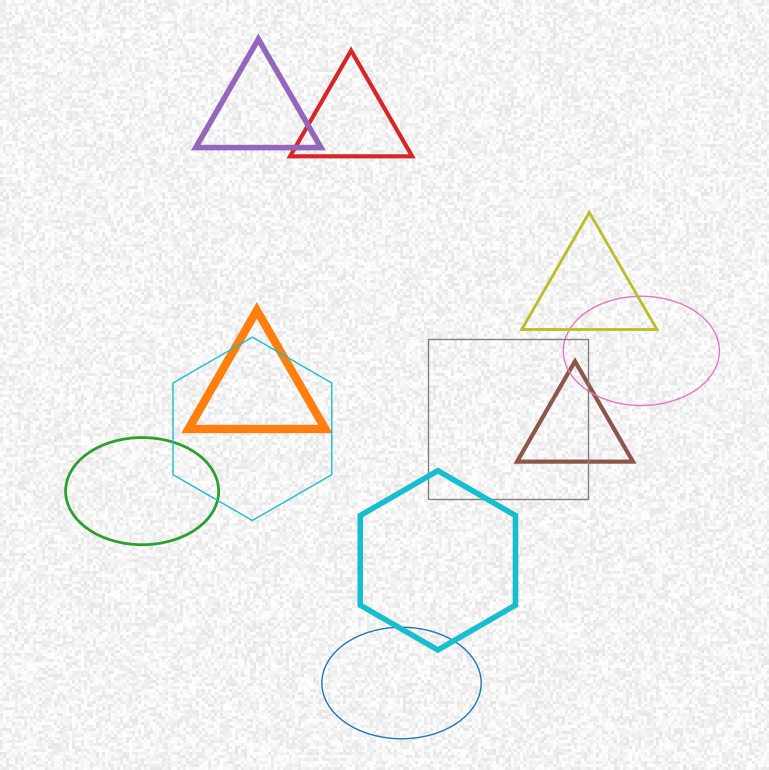[{"shape": "oval", "thickness": 0.5, "radius": 0.52, "center": [0.521, 0.113]}, {"shape": "triangle", "thickness": 3, "radius": 0.51, "center": [0.334, 0.494]}, {"shape": "oval", "thickness": 1, "radius": 0.5, "center": [0.185, 0.362]}, {"shape": "triangle", "thickness": 1.5, "radius": 0.46, "center": [0.456, 0.843]}, {"shape": "triangle", "thickness": 2, "radius": 0.47, "center": [0.336, 0.855]}, {"shape": "triangle", "thickness": 1.5, "radius": 0.43, "center": [0.747, 0.444]}, {"shape": "oval", "thickness": 0.5, "radius": 0.51, "center": [0.833, 0.544]}, {"shape": "square", "thickness": 0.5, "radius": 0.52, "center": [0.66, 0.456]}, {"shape": "triangle", "thickness": 1, "radius": 0.51, "center": [0.765, 0.623]}, {"shape": "hexagon", "thickness": 2, "radius": 0.58, "center": [0.569, 0.272]}, {"shape": "hexagon", "thickness": 0.5, "radius": 0.6, "center": [0.328, 0.443]}]